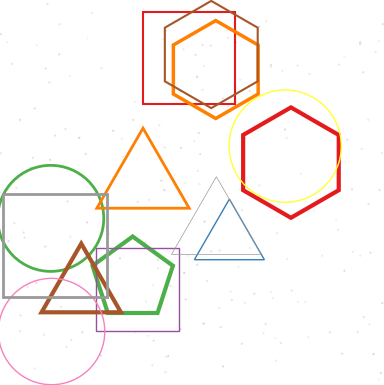[{"shape": "hexagon", "thickness": 3, "radius": 0.72, "center": [0.756, 0.578]}, {"shape": "square", "thickness": 1.5, "radius": 0.6, "center": [0.492, 0.849]}, {"shape": "triangle", "thickness": 1, "radius": 0.52, "center": [0.596, 0.378]}, {"shape": "circle", "thickness": 2, "radius": 0.69, "center": [0.132, 0.433]}, {"shape": "pentagon", "thickness": 3, "radius": 0.55, "center": [0.345, 0.276]}, {"shape": "square", "thickness": 1, "radius": 0.53, "center": [0.357, 0.248]}, {"shape": "triangle", "thickness": 2, "radius": 0.69, "center": [0.371, 0.528]}, {"shape": "hexagon", "thickness": 2.5, "radius": 0.64, "center": [0.56, 0.819]}, {"shape": "circle", "thickness": 1, "radius": 0.73, "center": [0.741, 0.62]}, {"shape": "triangle", "thickness": 3, "radius": 0.59, "center": [0.211, 0.248]}, {"shape": "hexagon", "thickness": 1.5, "radius": 0.7, "center": [0.549, 0.858]}, {"shape": "circle", "thickness": 1, "radius": 0.69, "center": [0.134, 0.139]}, {"shape": "square", "thickness": 2, "radius": 0.67, "center": [0.143, 0.363]}, {"shape": "triangle", "thickness": 0.5, "radius": 0.67, "center": [0.562, 0.406]}]